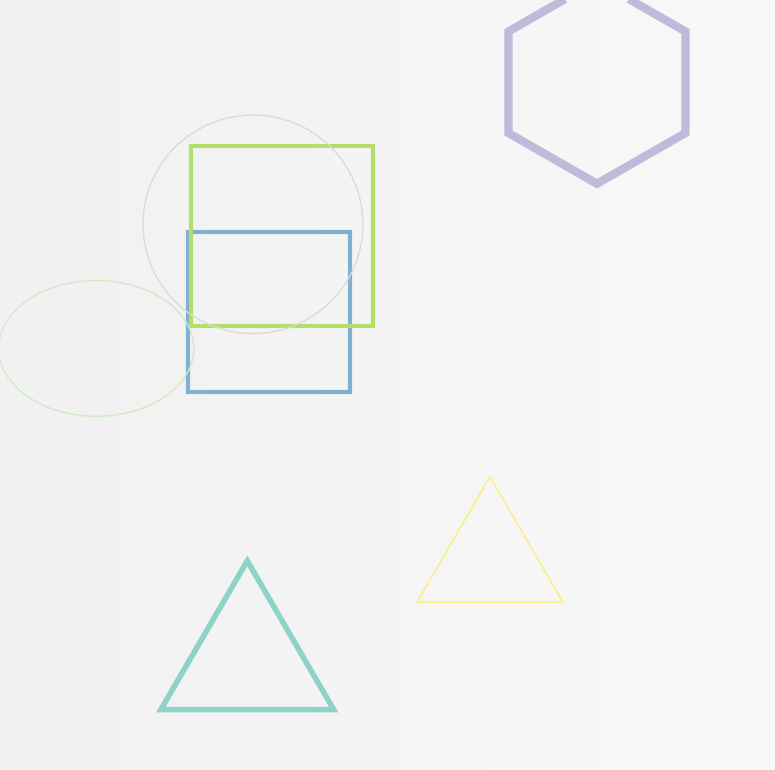[{"shape": "triangle", "thickness": 2, "radius": 0.64, "center": [0.319, 0.143]}, {"shape": "hexagon", "thickness": 3, "radius": 0.66, "center": [0.77, 0.893]}, {"shape": "square", "thickness": 1.5, "radius": 0.52, "center": [0.347, 0.595]}, {"shape": "square", "thickness": 1.5, "radius": 0.59, "center": [0.364, 0.693]}, {"shape": "circle", "thickness": 0.5, "radius": 0.71, "center": [0.326, 0.709]}, {"shape": "oval", "thickness": 0.5, "radius": 0.63, "center": [0.124, 0.548]}, {"shape": "triangle", "thickness": 0.5, "radius": 0.54, "center": [0.632, 0.272]}]